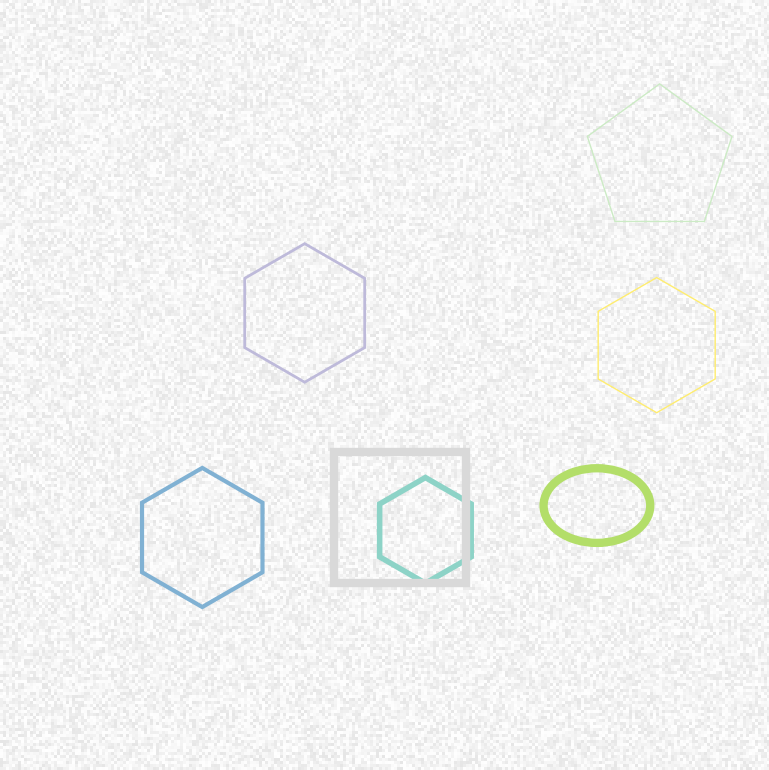[{"shape": "hexagon", "thickness": 2, "radius": 0.34, "center": [0.552, 0.311]}, {"shape": "hexagon", "thickness": 1, "radius": 0.45, "center": [0.396, 0.594]}, {"shape": "hexagon", "thickness": 1.5, "radius": 0.45, "center": [0.263, 0.302]}, {"shape": "oval", "thickness": 3, "radius": 0.35, "center": [0.775, 0.343]}, {"shape": "square", "thickness": 3, "radius": 0.43, "center": [0.519, 0.328]}, {"shape": "pentagon", "thickness": 0.5, "radius": 0.49, "center": [0.857, 0.792]}, {"shape": "hexagon", "thickness": 0.5, "radius": 0.44, "center": [0.853, 0.552]}]